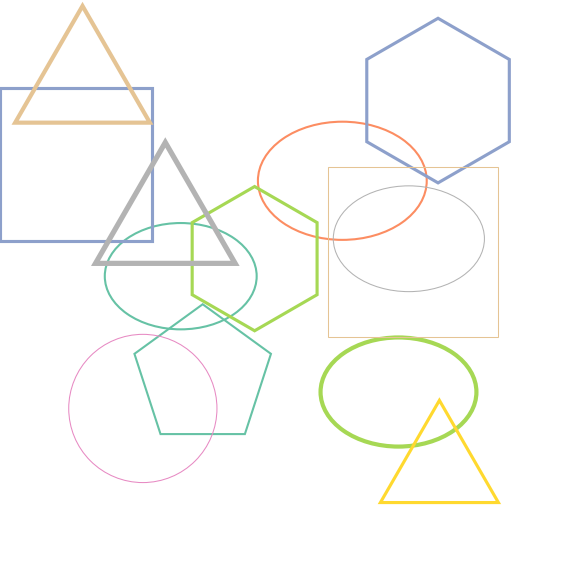[{"shape": "oval", "thickness": 1, "radius": 0.66, "center": [0.313, 0.521]}, {"shape": "pentagon", "thickness": 1, "radius": 0.62, "center": [0.351, 0.348]}, {"shape": "oval", "thickness": 1, "radius": 0.73, "center": [0.593, 0.686]}, {"shape": "square", "thickness": 1.5, "radius": 0.66, "center": [0.131, 0.715]}, {"shape": "hexagon", "thickness": 1.5, "radius": 0.71, "center": [0.759, 0.825]}, {"shape": "circle", "thickness": 0.5, "radius": 0.64, "center": [0.247, 0.292]}, {"shape": "hexagon", "thickness": 1.5, "radius": 0.62, "center": [0.441, 0.551]}, {"shape": "oval", "thickness": 2, "radius": 0.67, "center": [0.69, 0.32]}, {"shape": "triangle", "thickness": 1.5, "radius": 0.59, "center": [0.761, 0.188]}, {"shape": "square", "thickness": 0.5, "radius": 0.73, "center": [0.715, 0.563]}, {"shape": "triangle", "thickness": 2, "radius": 0.67, "center": [0.143, 0.854]}, {"shape": "oval", "thickness": 0.5, "radius": 0.65, "center": [0.708, 0.586]}, {"shape": "triangle", "thickness": 2.5, "radius": 0.7, "center": [0.286, 0.613]}]